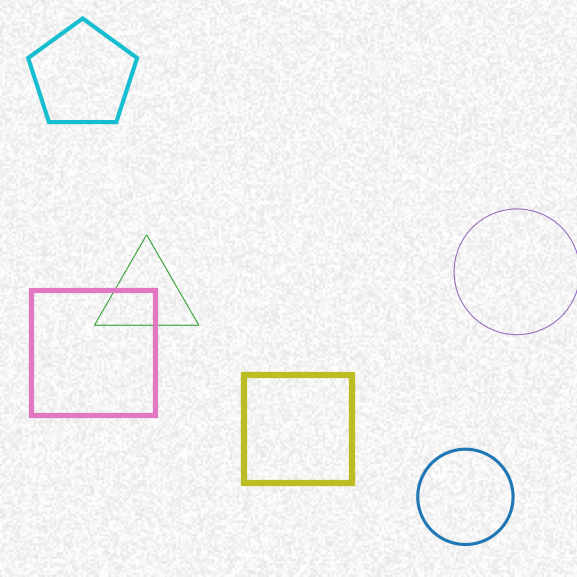[{"shape": "circle", "thickness": 1.5, "radius": 0.41, "center": [0.806, 0.139]}, {"shape": "triangle", "thickness": 0.5, "radius": 0.52, "center": [0.254, 0.488]}, {"shape": "circle", "thickness": 0.5, "radius": 0.54, "center": [0.895, 0.528]}, {"shape": "square", "thickness": 2.5, "radius": 0.54, "center": [0.161, 0.389]}, {"shape": "square", "thickness": 3, "radius": 0.47, "center": [0.516, 0.257]}, {"shape": "pentagon", "thickness": 2, "radius": 0.5, "center": [0.143, 0.868]}]